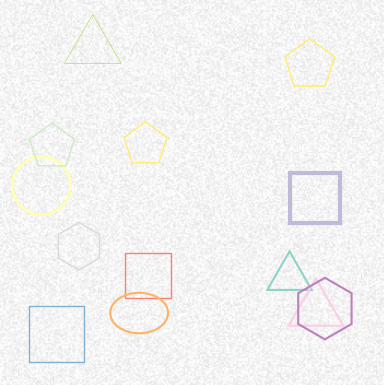[{"shape": "triangle", "thickness": 1.5, "radius": 0.33, "center": [0.752, 0.28]}, {"shape": "circle", "thickness": 2, "radius": 0.38, "center": [0.108, 0.517]}, {"shape": "square", "thickness": 3, "radius": 0.32, "center": [0.818, 0.486]}, {"shape": "square", "thickness": 1, "radius": 0.29, "center": [0.384, 0.284]}, {"shape": "square", "thickness": 1, "radius": 0.36, "center": [0.147, 0.132]}, {"shape": "oval", "thickness": 1.5, "radius": 0.38, "center": [0.361, 0.187]}, {"shape": "triangle", "thickness": 0.5, "radius": 0.42, "center": [0.241, 0.878]}, {"shape": "triangle", "thickness": 1.5, "radius": 0.41, "center": [0.821, 0.195]}, {"shape": "hexagon", "thickness": 1, "radius": 0.31, "center": [0.205, 0.361]}, {"shape": "hexagon", "thickness": 1.5, "radius": 0.4, "center": [0.844, 0.199]}, {"shape": "pentagon", "thickness": 1, "radius": 0.31, "center": [0.135, 0.619]}, {"shape": "pentagon", "thickness": 1, "radius": 0.29, "center": [0.378, 0.625]}, {"shape": "pentagon", "thickness": 1, "radius": 0.34, "center": [0.805, 0.831]}]